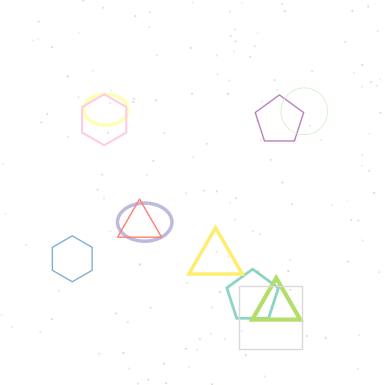[{"shape": "pentagon", "thickness": 2, "radius": 0.35, "center": [0.656, 0.23]}, {"shape": "oval", "thickness": 2.5, "radius": 0.29, "center": [0.275, 0.715]}, {"shape": "oval", "thickness": 2.5, "radius": 0.35, "center": [0.376, 0.423]}, {"shape": "triangle", "thickness": 1, "radius": 0.33, "center": [0.362, 0.417]}, {"shape": "hexagon", "thickness": 1, "radius": 0.3, "center": [0.188, 0.328]}, {"shape": "triangle", "thickness": 3, "radius": 0.36, "center": [0.717, 0.206]}, {"shape": "hexagon", "thickness": 1.5, "radius": 0.33, "center": [0.271, 0.689]}, {"shape": "square", "thickness": 1, "radius": 0.41, "center": [0.704, 0.176]}, {"shape": "pentagon", "thickness": 1, "radius": 0.33, "center": [0.726, 0.687]}, {"shape": "circle", "thickness": 0.5, "radius": 0.3, "center": [0.79, 0.711]}, {"shape": "triangle", "thickness": 2.5, "radius": 0.4, "center": [0.56, 0.328]}]